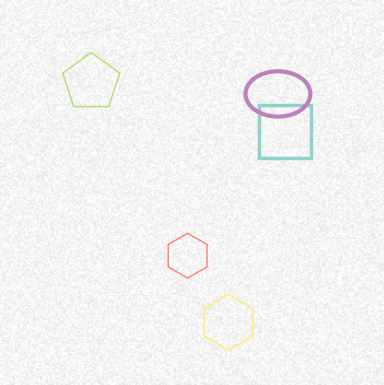[{"shape": "square", "thickness": 2.5, "radius": 0.34, "center": [0.741, 0.658]}, {"shape": "hexagon", "thickness": 1, "radius": 0.29, "center": [0.487, 0.336]}, {"shape": "pentagon", "thickness": 1, "radius": 0.39, "center": [0.237, 0.786]}, {"shape": "oval", "thickness": 3, "radius": 0.42, "center": [0.722, 0.756]}, {"shape": "hexagon", "thickness": 1, "radius": 0.36, "center": [0.593, 0.163]}]